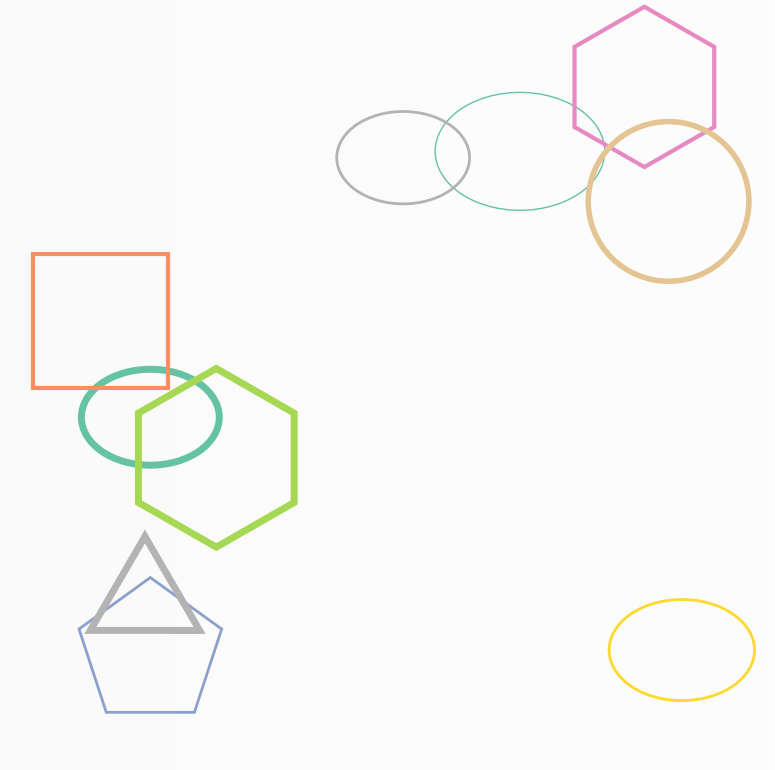[{"shape": "oval", "thickness": 2.5, "radius": 0.44, "center": [0.194, 0.458]}, {"shape": "oval", "thickness": 0.5, "radius": 0.55, "center": [0.671, 0.803]}, {"shape": "square", "thickness": 1.5, "radius": 0.44, "center": [0.13, 0.584]}, {"shape": "pentagon", "thickness": 1, "radius": 0.48, "center": [0.194, 0.153]}, {"shape": "hexagon", "thickness": 1.5, "radius": 0.52, "center": [0.831, 0.887]}, {"shape": "hexagon", "thickness": 2.5, "radius": 0.58, "center": [0.279, 0.405]}, {"shape": "oval", "thickness": 1, "radius": 0.47, "center": [0.88, 0.156]}, {"shape": "circle", "thickness": 2, "radius": 0.52, "center": [0.863, 0.738]}, {"shape": "oval", "thickness": 1, "radius": 0.43, "center": [0.52, 0.795]}, {"shape": "triangle", "thickness": 2.5, "radius": 0.41, "center": [0.187, 0.222]}]